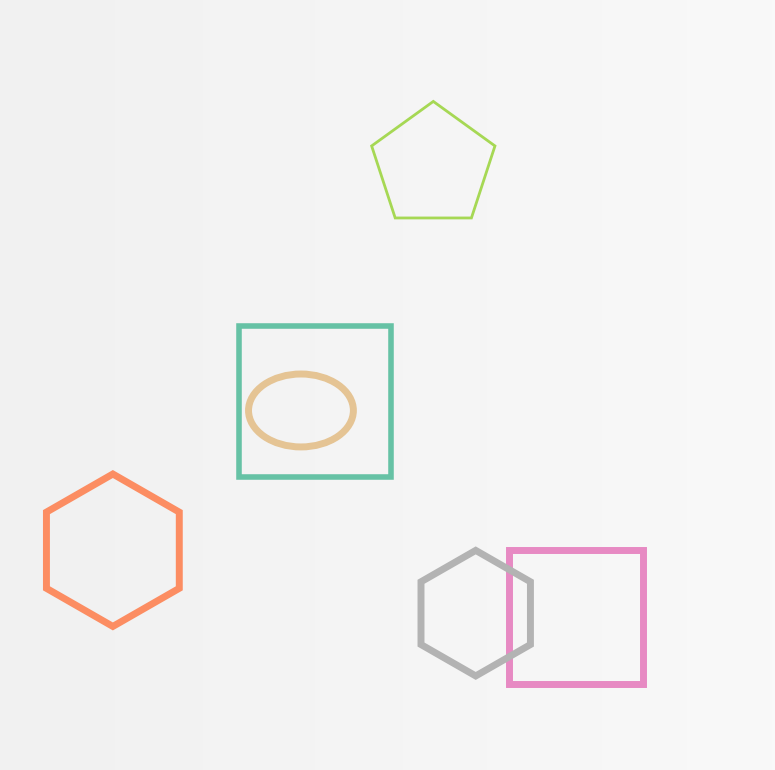[{"shape": "square", "thickness": 2, "radius": 0.49, "center": [0.407, 0.479]}, {"shape": "hexagon", "thickness": 2.5, "radius": 0.49, "center": [0.146, 0.285]}, {"shape": "square", "thickness": 2.5, "radius": 0.43, "center": [0.743, 0.199]}, {"shape": "pentagon", "thickness": 1, "radius": 0.42, "center": [0.559, 0.785]}, {"shape": "oval", "thickness": 2.5, "radius": 0.34, "center": [0.388, 0.467]}, {"shape": "hexagon", "thickness": 2.5, "radius": 0.41, "center": [0.614, 0.204]}]